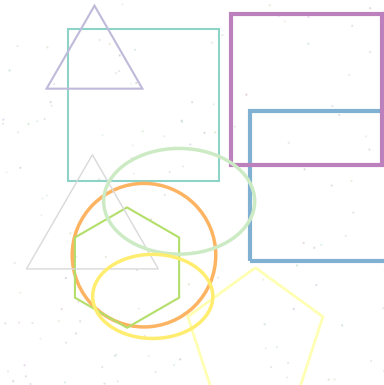[{"shape": "square", "thickness": 1.5, "radius": 0.98, "center": [0.374, 0.727]}, {"shape": "pentagon", "thickness": 2, "radius": 0.92, "center": [0.663, 0.12]}, {"shape": "triangle", "thickness": 1.5, "radius": 0.72, "center": [0.245, 0.842]}, {"shape": "square", "thickness": 3, "radius": 0.98, "center": [0.845, 0.518]}, {"shape": "circle", "thickness": 2.5, "radius": 0.93, "center": [0.374, 0.337]}, {"shape": "hexagon", "thickness": 1.5, "radius": 0.78, "center": [0.33, 0.305]}, {"shape": "triangle", "thickness": 1, "radius": 0.99, "center": [0.24, 0.4]}, {"shape": "square", "thickness": 3, "radius": 0.98, "center": [0.796, 0.767]}, {"shape": "oval", "thickness": 2.5, "radius": 0.98, "center": [0.465, 0.477]}, {"shape": "oval", "thickness": 2.5, "radius": 0.78, "center": [0.397, 0.23]}]